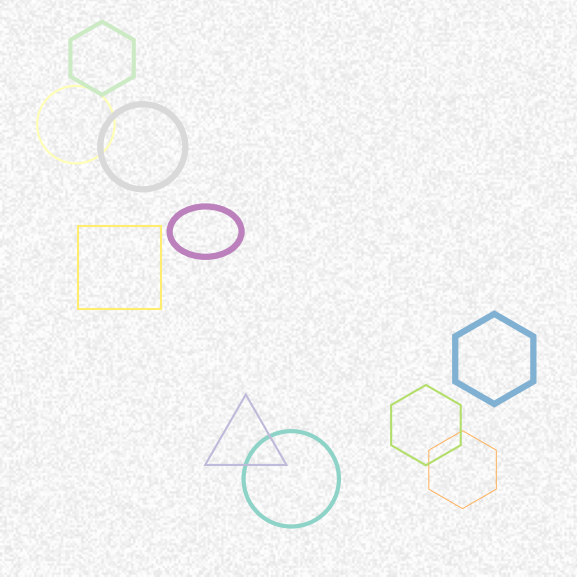[{"shape": "circle", "thickness": 2, "radius": 0.41, "center": [0.504, 0.17]}, {"shape": "circle", "thickness": 1, "radius": 0.34, "center": [0.131, 0.783]}, {"shape": "triangle", "thickness": 1, "radius": 0.41, "center": [0.426, 0.235]}, {"shape": "hexagon", "thickness": 3, "radius": 0.39, "center": [0.856, 0.378]}, {"shape": "hexagon", "thickness": 0.5, "radius": 0.34, "center": [0.801, 0.186]}, {"shape": "hexagon", "thickness": 1, "radius": 0.35, "center": [0.738, 0.263]}, {"shape": "circle", "thickness": 3, "radius": 0.37, "center": [0.247, 0.745]}, {"shape": "oval", "thickness": 3, "radius": 0.31, "center": [0.356, 0.598]}, {"shape": "hexagon", "thickness": 2, "radius": 0.32, "center": [0.177, 0.898]}, {"shape": "square", "thickness": 1, "radius": 0.36, "center": [0.206, 0.536]}]